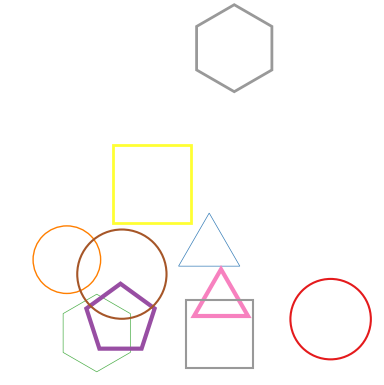[{"shape": "circle", "thickness": 1.5, "radius": 0.52, "center": [0.859, 0.171]}, {"shape": "triangle", "thickness": 0.5, "radius": 0.46, "center": [0.543, 0.355]}, {"shape": "hexagon", "thickness": 0.5, "radius": 0.5, "center": [0.251, 0.135]}, {"shape": "pentagon", "thickness": 3, "radius": 0.47, "center": [0.313, 0.17]}, {"shape": "circle", "thickness": 1, "radius": 0.44, "center": [0.174, 0.326]}, {"shape": "square", "thickness": 2, "radius": 0.51, "center": [0.396, 0.523]}, {"shape": "circle", "thickness": 1.5, "radius": 0.58, "center": [0.317, 0.288]}, {"shape": "triangle", "thickness": 3, "radius": 0.4, "center": [0.574, 0.22]}, {"shape": "hexagon", "thickness": 2, "radius": 0.56, "center": [0.608, 0.875]}, {"shape": "square", "thickness": 1.5, "radius": 0.44, "center": [0.57, 0.132]}]